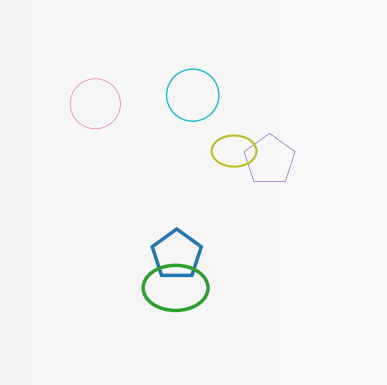[{"shape": "pentagon", "thickness": 2.5, "radius": 0.33, "center": [0.456, 0.339]}, {"shape": "oval", "thickness": 2.5, "radius": 0.42, "center": [0.453, 0.252]}, {"shape": "pentagon", "thickness": 0.5, "radius": 0.35, "center": [0.696, 0.584]}, {"shape": "circle", "thickness": 0.5, "radius": 0.32, "center": [0.246, 0.731]}, {"shape": "oval", "thickness": 1.5, "radius": 0.29, "center": [0.604, 0.608]}, {"shape": "circle", "thickness": 1, "radius": 0.34, "center": [0.497, 0.753]}]